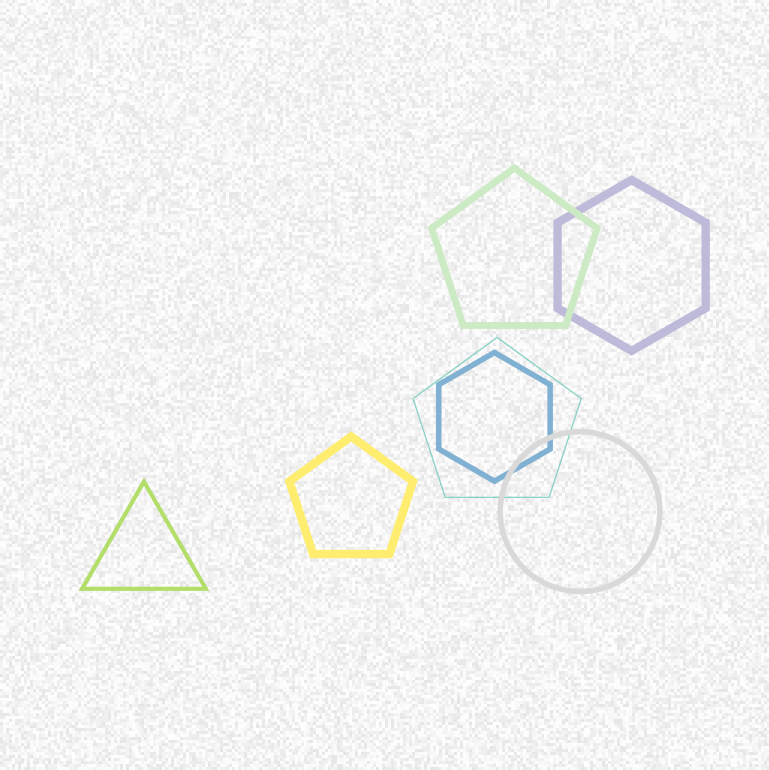[{"shape": "pentagon", "thickness": 0.5, "radius": 0.57, "center": [0.646, 0.447]}, {"shape": "hexagon", "thickness": 3, "radius": 0.56, "center": [0.82, 0.655]}, {"shape": "hexagon", "thickness": 2, "radius": 0.42, "center": [0.642, 0.459]}, {"shape": "triangle", "thickness": 1.5, "radius": 0.46, "center": [0.187, 0.282]}, {"shape": "circle", "thickness": 2, "radius": 0.52, "center": [0.753, 0.336]}, {"shape": "pentagon", "thickness": 2.5, "radius": 0.56, "center": [0.668, 0.669]}, {"shape": "pentagon", "thickness": 3, "radius": 0.42, "center": [0.456, 0.349]}]